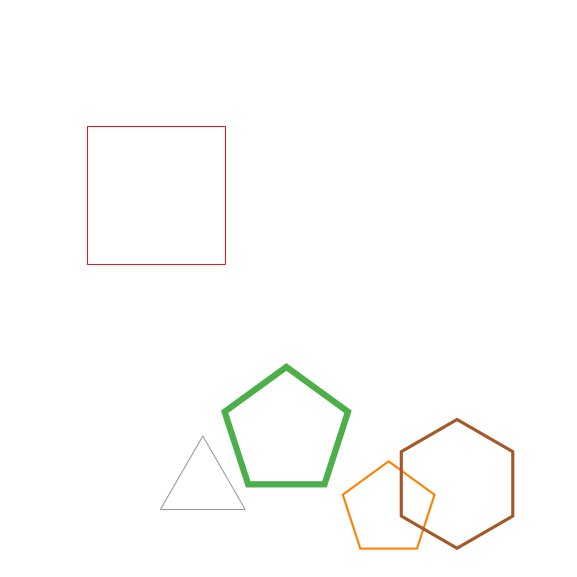[{"shape": "square", "thickness": 0.5, "radius": 0.6, "center": [0.27, 0.661]}, {"shape": "pentagon", "thickness": 3, "radius": 0.56, "center": [0.496, 0.251]}, {"shape": "pentagon", "thickness": 1, "radius": 0.42, "center": [0.673, 0.117]}, {"shape": "hexagon", "thickness": 1.5, "radius": 0.56, "center": [0.791, 0.161]}, {"shape": "triangle", "thickness": 0.5, "radius": 0.42, "center": [0.351, 0.159]}]